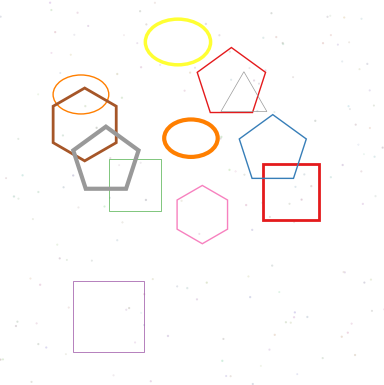[{"shape": "square", "thickness": 2, "radius": 0.36, "center": [0.756, 0.501]}, {"shape": "pentagon", "thickness": 1, "radius": 0.47, "center": [0.601, 0.783]}, {"shape": "pentagon", "thickness": 1, "radius": 0.46, "center": [0.709, 0.611]}, {"shape": "square", "thickness": 0.5, "radius": 0.34, "center": [0.35, 0.52]}, {"shape": "square", "thickness": 0.5, "radius": 0.46, "center": [0.281, 0.177]}, {"shape": "oval", "thickness": 3, "radius": 0.35, "center": [0.496, 0.641]}, {"shape": "oval", "thickness": 1, "radius": 0.36, "center": [0.21, 0.755]}, {"shape": "oval", "thickness": 2.5, "radius": 0.42, "center": [0.462, 0.891]}, {"shape": "hexagon", "thickness": 2, "radius": 0.47, "center": [0.22, 0.677]}, {"shape": "hexagon", "thickness": 1, "radius": 0.38, "center": [0.525, 0.443]}, {"shape": "triangle", "thickness": 0.5, "radius": 0.35, "center": [0.633, 0.745]}, {"shape": "pentagon", "thickness": 3, "radius": 0.45, "center": [0.275, 0.582]}]